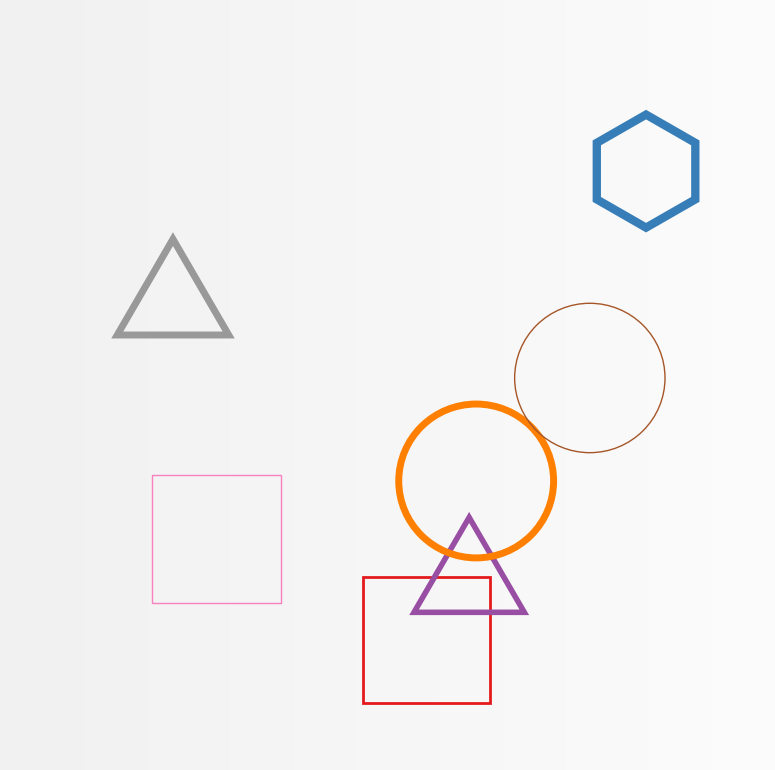[{"shape": "square", "thickness": 1, "radius": 0.41, "center": [0.55, 0.168]}, {"shape": "hexagon", "thickness": 3, "radius": 0.37, "center": [0.834, 0.778]}, {"shape": "triangle", "thickness": 2, "radius": 0.41, "center": [0.605, 0.246]}, {"shape": "circle", "thickness": 2.5, "radius": 0.5, "center": [0.614, 0.375]}, {"shape": "circle", "thickness": 0.5, "radius": 0.49, "center": [0.761, 0.509]}, {"shape": "square", "thickness": 0.5, "radius": 0.42, "center": [0.279, 0.301]}, {"shape": "triangle", "thickness": 2.5, "radius": 0.42, "center": [0.223, 0.606]}]